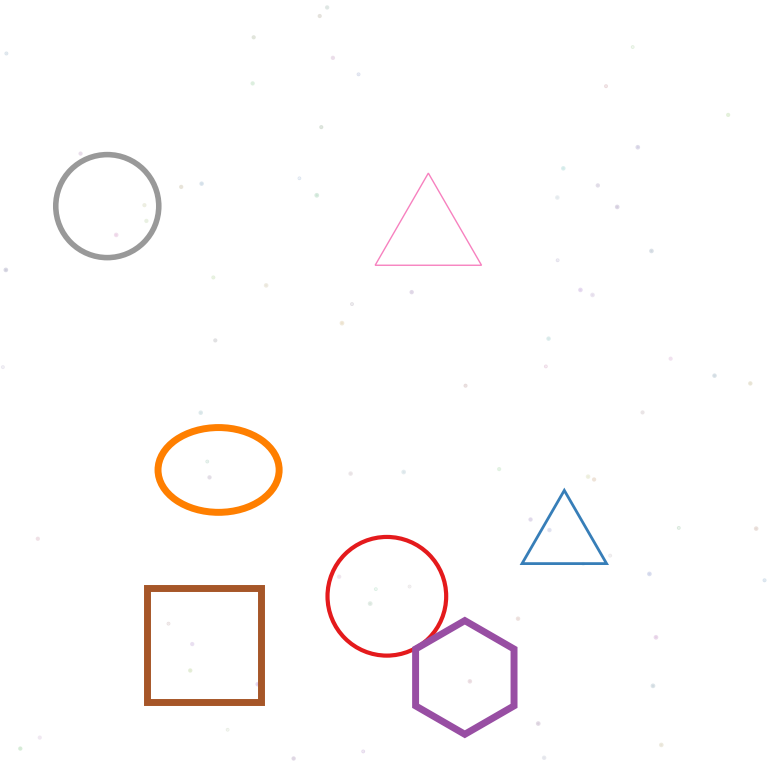[{"shape": "circle", "thickness": 1.5, "radius": 0.39, "center": [0.502, 0.226]}, {"shape": "triangle", "thickness": 1, "radius": 0.32, "center": [0.733, 0.3]}, {"shape": "hexagon", "thickness": 2.5, "radius": 0.37, "center": [0.604, 0.12]}, {"shape": "oval", "thickness": 2.5, "radius": 0.39, "center": [0.284, 0.39]}, {"shape": "square", "thickness": 2.5, "radius": 0.37, "center": [0.265, 0.162]}, {"shape": "triangle", "thickness": 0.5, "radius": 0.4, "center": [0.556, 0.695]}, {"shape": "circle", "thickness": 2, "radius": 0.33, "center": [0.139, 0.732]}]